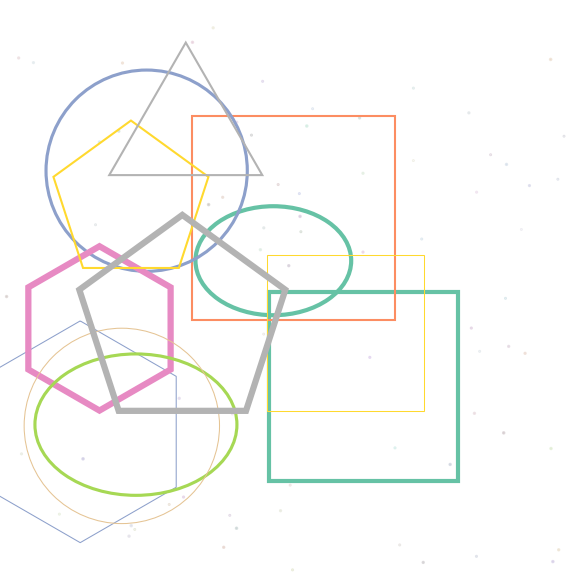[{"shape": "square", "thickness": 2, "radius": 0.82, "center": [0.63, 0.33]}, {"shape": "oval", "thickness": 2, "radius": 0.67, "center": [0.473, 0.548]}, {"shape": "square", "thickness": 1, "radius": 0.88, "center": [0.508, 0.621]}, {"shape": "hexagon", "thickness": 0.5, "radius": 0.96, "center": [0.139, 0.251]}, {"shape": "circle", "thickness": 1.5, "radius": 0.87, "center": [0.254, 0.704]}, {"shape": "hexagon", "thickness": 3, "radius": 0.71, "center": [0.172, 0.43]}, {"shape": "oval", "thickness": 1.5, "radius": 0.87, "center": [0.235, 0.264]}, {"shape": "square", "thickness": 0.5, "radius": 0.68, "center": [0.598, 0.423]}, {"shape": "pentagon", "thickness": 1, "radius": 0.71, "center": [0.227, 0.649]}, {"shape": "circle", "thickness": 0.5, "radius": 0.85, "center": [0.211, 0.262]}, {"shape": "triangle", "thickness": 1, "radius": 0.76, "center": [0.322, 0.772]}, {"shape": "pentagon", "thickness": 3, "radius": 0.94, "center": [0.316, 0.439]}]